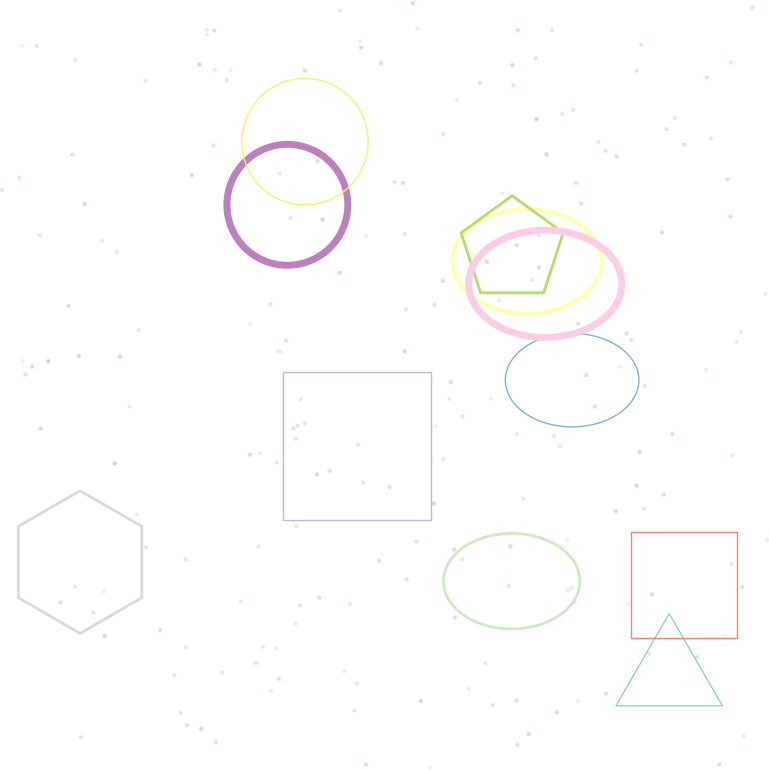[{"shape": "triangle", "thickness": 0.5, "radius": 0.4, "center": [0.869, 0.123]}, {"shape": "oval", "thickness": 1.5, "radius": 0.48, "center": [0.684, 0.66]}, {"shape": "square", "thickness": 0.5, "radius": 0.48, "center": [0.463, 0.421]}, {"shape": "square", "thickness": 0.5, "radius": 0.34, "center": [0.888, 0.24]}, {"shape": "oval", "thickness": 0.5, "radius": 0.43, "center": [0.743, 0.506]}, {"shape": "pentagon", "thickness": 1, "radius": 0.35, "center": [0.665, 0.676]}, {"shape": "oval", "thickness": 2.5, "radius": 0.5, "center": [0.708, 0.631]}, {"shape": "hexagon", "thickness": 1, "radius": 0.46, "center": [0.104, 0.27]}, {"shape": "circle", "thickness": 2.5, "radius": 0.39, "center": [0.373, 0.734]}, {"shape": "oval", "thickness": 1, "radius": 0.44, "center": [0.665, 0.245]}, {"shape": "circle", "thickness": 0.5, "radius": 0.41, "center": [0.396, 0.816]}]